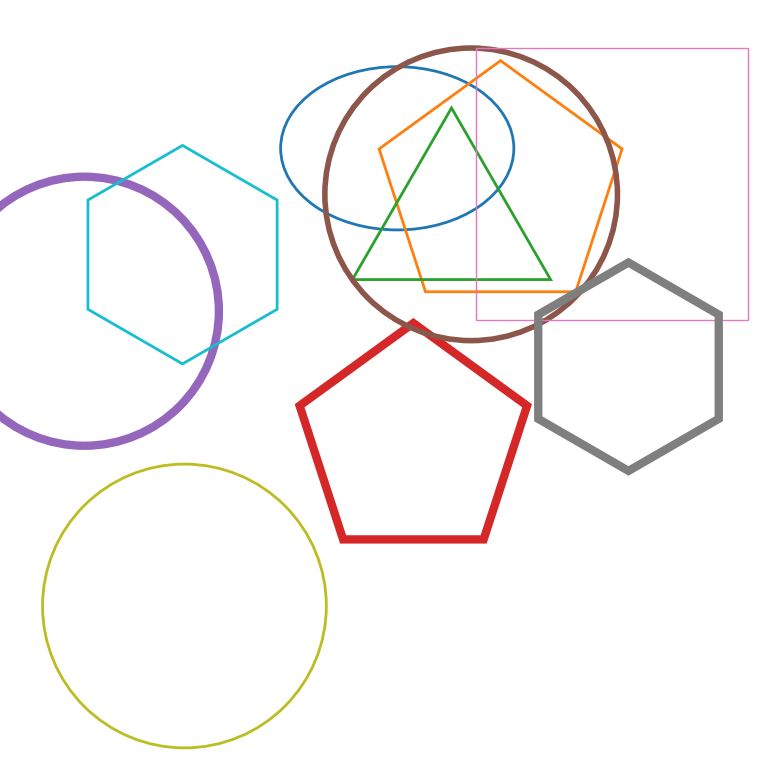[{"shape": "oval", "thickness": 1, "radius": 0.76, "center": [0.516, 0.807]}, {"shape": "pentagon", "thickness": 1, "radius": 0.83, "center": [0.65, 0.755]}, {"shape": "triangle", "thickness": 1, "radius": 0.74, "center": [0.586, 0.711]}, {"shape": "pentagon", "thickness": 3, "radius": 0.78, "center": [0.537, 0.425]}, {"shape": "circle", "thickness": 3, "radius": 0.87, "center": [0.11, 0.596]}, {"shape": "circle", "thickness": 2, "radius": 0.95, "center": [0.612, 0.748]}, {"shape": "square", "thickness": 0.5, "radius": 0.88, "center": [0.795, 0.761]}, {"shape": "hexagon", "thickness": 3, "radius": 0.68, "center": [0.816, 0.524]}, {"shape": "circle", "thickness": 1, "radius": 0.92, "center": [0.24, 0.213]}, {"shape": "hexagon", "thickness": 1, "radius": 0.71, "center": [0.237, 0.669]}]